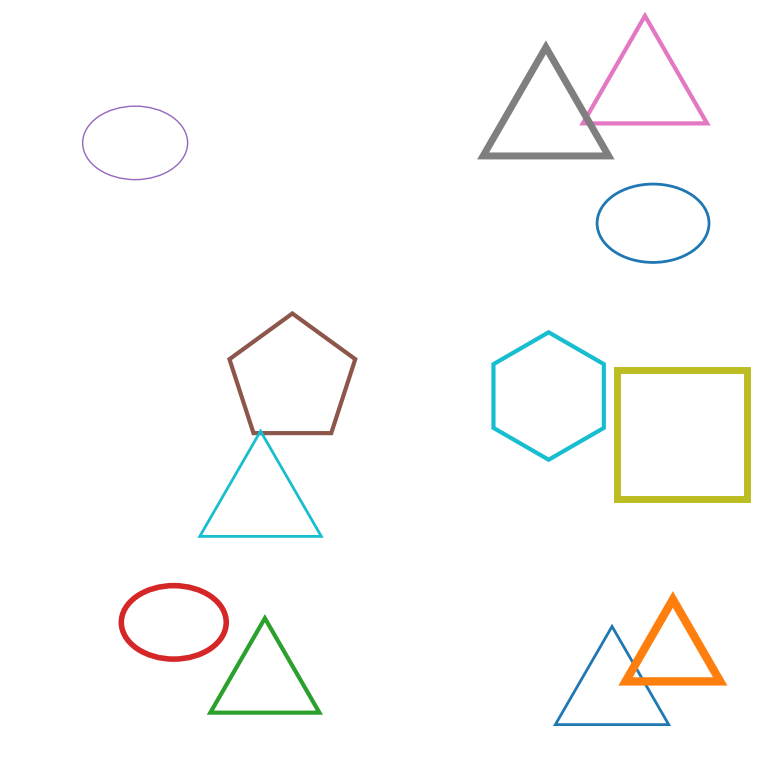[{"shape": "triangle", "thickness": 1, "radius": 0.43, "center": [0.795, 0.101]}, {"shape": "oval", "thickness": 1, "radius": 0.36, "center": [0.848, 0.71]}, {"shape": "triangle", "thickness": 3, "radius": 0.35, "center": [0.874, 0.151]}, {"shape": "triangle", "thickness": 1.5, "radius": 0.41, "center": [0.344, 0.115]}, {"shape": "oval", "thickness": 2, "radius": 0.34, "center": [0.226, 0.192]}, {"shape": "oval", "thickness": 0.5, "radius": 0.34, "center": [0.176, 0.814]}, {"shape": "pentagon", "thickness": 1.5, "radius": 0.43, "center": [0.38, 0.507]}, {"shape": "triangle", "thickness": 1.5, "radius": 0.47, "center": [0.838, 0.886]}, {"shape": "triangle", "thickness": 2.5, "radius": 0.47, "center": [0.709, 0.845]}, {"shape": "square", "thickness": 2.5, "radius": 0.42, "center": [0.886, 0.435]}, {"shape": "triangle", "thickness": 1, "radius": 0.46, "center": [0.338, 0.349]}, {"shape": "hexagon", "thickness": 1.5, "radius": 0.41, "center": [0.713, 0.486]}]